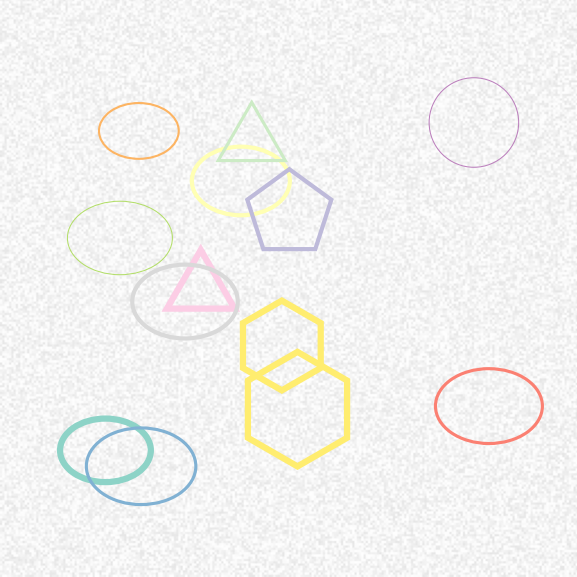[{"shape": "oval", "thickness": 3, "radius": 0.39, "center": [0.183, 0.219]}, {"shape": "oval", "thickness": 2, "radius": 0.42, "center": [0.417, 0.686]}, {"shape": "pentagon", "thickness": 2, "radius": 0.38, "center": [0.501, 0.63]}, {"shape": "oval", "thickness": 1.5, "radius": 0.46, "center": [0.847, 0.296]}, {"shape": "oval", "thickness": 1.5, "radius": 0.47, "center": [0.244, 0.192]}, {"shape": "oval", "thickness": 1, "radius": 0.35, "center": [0.24, 0.772]}, {"shape": "oval", "thickness": 0.5, "radius": 0.45, "center": [0.208, 0.587]}, {"shape": "triangle", "thickness": 3, "radius": 0.34, "center": [0.348, 0.499]}, {"shape": "oval", "thickness": 2, "radius": 0.46, "center": [0.32, 0.477]}, {"shape": "circle", "thickness": 0.5, "radius": 0.39, "center": [0.821, 0.787]}, {"shape": "triangle", "thickness": 1.5, "radius": 0.34, "center": [0.436, 0.755]}, {"shape": "hexagon", "thickness": 3, "radius": 0.39, "center": [0.488, 0.401]}, {"shape": "hexagon", "thickness": 3, "radius": 0.5, "center": [0.515, 0.291]}]